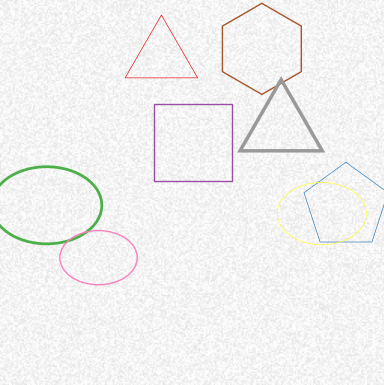[{"shape": "triangle", "thickness": 0.5, "radius": 0.54, "center": [0.419, 0.852]}, {"shape": "pentagon", "thickness": 0.5, "radius": 0.57, "center": [0.899, 0.464]}, {"shape": "oval", "thickness": 2, "radius": 0.72, "center": [0.121, 0.467]}, {"shape": "square", "thickness": 1, "radius": 0.5, "center": [0.501, 0.63]}, {"shape": "oval", "thickness": 0.5, "radius": 0.58, "center": [0.836, 0.445]}, {"shape": "hexagon", "thickness": 1, "radius": 0.59, "center": [0.68, 0.873]}, {"shape": "oval", "thickness": 1, "radius": 0.5, "center": [0.256, 0.331]}, {"shape": "triangle", "thickness": 2.5, "radius": 0.62, "center": [0.73, 0.67]}]